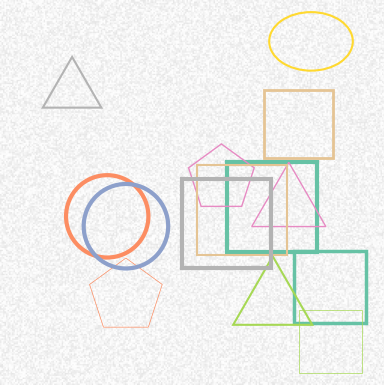[{"shape": "square", "thickness": 3, "radius": 0.58, "center": [0.706, 0.463]}, {"shape": "square", "thickness": 2.5, "radius": 0.47, "center": [0.857, 0.255]}, {"shape": "pentagon", "thickness": 0.5, "radius": 0.5, "center": [0.327, 0.23]}, {"shape": "circle", "thickness": 3, "radius": 0.53, "center": [0.278, 0.438]}, {"shape": "circle", "thickness": 3, "radius": 0.55, "center": [0.327, 0.412]}, {"shape": "pentagon", "thickness": 1, "radius": 0.45, "center": [0.575, 0.536]}, {"shape": "triangle", "thickness": 1, "radius": 0.56, "center": [0.75, 0.467]}, {"shape": "triangle", "thickness": 1.5, "radius": 0.59, "center": [0.708, 0.216]}, {"shape": "square", "thickness": 0.5, "radius": 0.41, "center": [0.858, 0.113]}, {"shape": "oval", "thickness": 1.5, "radius": 0.54, "center": [0.808, 0.893]}, {"shape": "square", "thickness": 2, "radius": 0.45, "center": [0.775, 0.678]}, {"shape": "square", "thickness": 1.5, "radius": 0.58, "center": [0.628, 0.454]}, {"shape": "triangle", "thickness": 1.5, "radius": 0.44, "center": [0.187, 0.764]}, {"shape": "square", "thickness": 3, "radius": 0.58, "center": [0.588, 0.419]}]